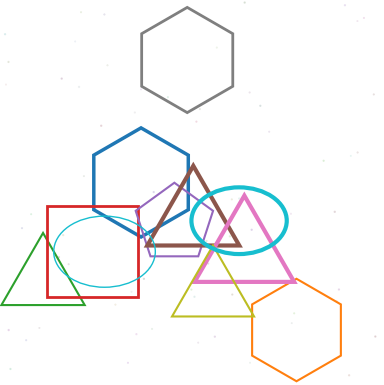[{"shape": "hexagon", "thickness": 2.5, "radius": 0.71, "center": [0.366, 0.526]}, {"shape": "hexagon", "thickness": 1.5, "radius": 0.67, "center": [0.77, 0.143]}, {"shape": "triangle", "thickness": 1.5, "radius": 0.62, "center": [0.112, 0.27]}, {"shape": "square", "thickness": 2, "radius": 0.59, "center": [0.24, 0.347]}, {"shape": "pentagon", "thickness": 1.5, "radius": 0.53, "center": [0.453, 0.42]}, {"shape": "triangle", "thickness": 3, "radius": 0.69, "center": [0.502, 0.431]}, {"shape": "triangle", "thickness": 3, "radius": 0.75, "center": [0.635, 0.342]}, {"shape": "hexagon", "thickness": 2, "radius": 0.68, "center": [0.486, 0.844]}, {"shape": "triangle", "thickness": 1.5, "radius": 0.61, "center": [0.553, 0.239]}, {"shape": "oval", "thickness": 1, "radius": 0.66, "center": [0.271, 0.346]}, {"shape": "oval", "thickness": 3, "radius": 0.62, "center": [0.621, 0.427]}]